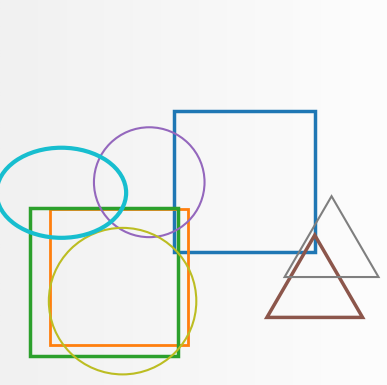[{"shape": "square", "thickness": 2.5, "radius": 0.91, "center": [0.631, 0.529]}, {"shape": "square", "thickness": 2, "radius": 0.89, "center": [0.307, 0.28]}, {"shape": "square", "thickness": 2.5, "radius": 0.96, "center": [0.268, 0.267]}, {"shape": "circle", "thickness": 1.5, "radius": 0.71, "center": [0.385, 0.527]}, {"shape": "triangle", "thickness": 2.5, "radius": 0.71, "center": [0.812, 0.247]}, {"shape": "triangle", "thickness": 1.5, "radius": 0.7, "center": [0.856, 0.35]}, {"shape": "circle", "thickness": 1.5, "radius": 0.95, "center": [0.316, 0.218]}, {"shape": "oval", "thickness": 3, "radius": 0.84, "center": [0.158, 0.499]}]